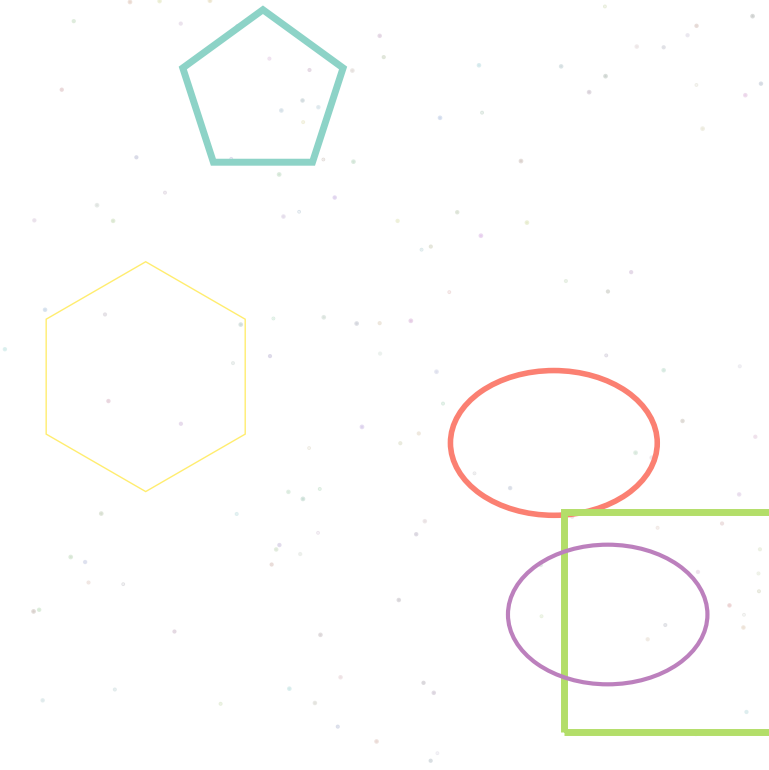[{"shape": "pentagon", "thickness": 2.5, "radius": 0.55, "center": [0.341, 0.878]}, {"shape": "oval", "thickness": 2, "radius": 0.67, "center": [0.719, 0.425]}, {"shape": "square", "thickness": 2.5, "radius": 0.72, "center": [0.876, 0.192]}, {"shape": "oval", "thickness": 1.5, "radius": 0.65, "center": [0.789, 0.202]}, {"shape": "hexagon", "thickness": 0.5, "radius": 0.75, "center": [0.189, 0.511]}]